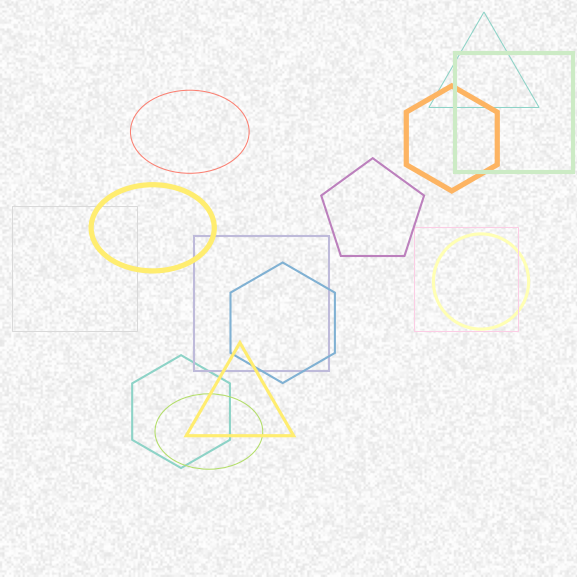[{"shape": "hexagon", "thickness": 1, "radius": 0.49, "center": [0.314, 0.286]}, {"shape": "triangle", "thickness": 0.5, "radius": 0.55, "center": [0.838, 0.868]}, {"shape": "circle", "thickness": 1.5, "radius": 0.41, "center": [0.833, 0.512]}, {"shape": "square", "thickness": 1, "radius": 0.59, "center": [0.453, 0.473]}, {"shape": "oval", "thickness": 0.5, "radius": 0.51, "center": [0.329, 0.771]}, {"shape": "hexagon", "thickness": 1, "radius": 0.52, "center": [0.49, 0.44]}, {"shape": "hexagon", "thickness": 2.5, "radius": 0.45, "center": [0.782, 0.759]}, {"shape": "oval", "thickness": 0.5, "radius": 0.47, "center": [0.362, 0.252]}, {"shape": "square", "thickness": 0.5, "radius": 0.45, "center": [0.806, 0.516]}, {"shape": "square", "thickness": 0.5, "radius": 0.54, "center": [0.129, 0.533]}, {"shape": "pentagon", "thickness": 1, "radius": 0.47, "center": [0.645, 0.632]}, {"shape": "square", "thickness": 2, "radius": 0.51, "center": [0.89, 0.805]}, {"shape": "oval", "thickness": 2.5, "radius": 0.53, "center": [0.264, 0.605]}, {"shape": "triangle", "thickness": 1.5, "radius": 0.54, "center": [0.415, 0.298]}]